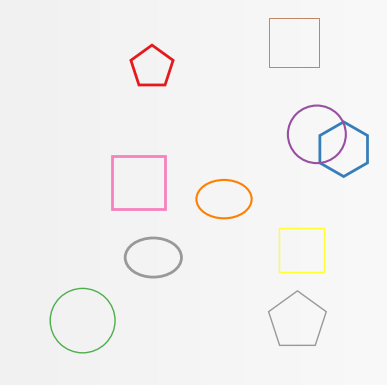[{"shape": "pentagon", "thickness": 2, "radius": 0.29, "center": [0.392, 0.826]}, {"shape": "hexagon", "thickness": 2, "radius": 0.35, "center": [0.887, 0.612]}, {"shape": "circle", "thickness": 1, "radius": 0.42, "center": [0.213, 0.167]}, {"shape": "circle", "thickness": 1.5, "radius": 0.37, "center": [0.818, 0.651]}, {"shape": "oval", "thickness": 1.5, "radius": 0.36, "center": [0.578, 0.483]}, {"shape": "square", "thickness": 1, "radius": 0.29, "center": [0.778, 0.351]}, {"shape": "square", "thickness": 0.5, "radius": 0.32, "center": [0.758, 0.889]}, {"shape": "square", "thickness": 2, "radius": 0.34, "center": [0.358, 0.525]}, {"shape": "oval", "thickness": 2, "radius": 0.36, "center": [0.396, 0.331]}, {"shape": "pentagon", "thickness": 1, "radius": 0.39, "center": [0.768, 0.166]}]